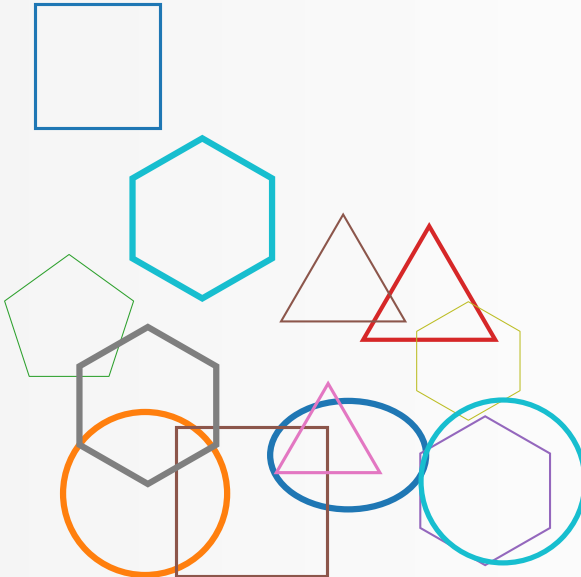[{"shape": "oval", "thickness": 3, "radius": 0.67, "center": [0.599, 0.211]}, {"shape": "square", "thickness": 1.5, "radius": 0.54, "center": [0.168, 0.886]}, {"shape": "circle", "thickness": 3, "radius": 0.71, "center": [0.25, 0.145]}, {"shape": "pentagon", "thickness": 0.5, "radius": 0.58, "center": [0.119, 0.442]}, {"shape": "triangle", "thickness": 2, "radius": 0.66, "center": [0.738, 0.476]}, {"shape": "hexagon", "thickness": 1, "radius": 0.64, "center": [0.835, 0.149]}, {"shape": "square", "thickness": 1.5, "radius": 0.65, "center": [0.433, 0.13]}, {"shape": "triangle", "thickness": 1, "radius": 0.62, "center": [0.59, 0.504]}, {"shape": "triangle", "thickness": 1.5, "radius": 0.51, "center": [0.565, 0.232]}, {"shape": "hexagon", "thickness": 3, "radius": 0.68, "center": [0.254, 0.297]}, {"shape": "hexagon", "thickness": 0.5, "radius": 0.51, "center": [0.806, 0.374]}, {"shape": "hexagon", "thickness": 3, "radius": 0.69, "center": [0.348, 0.621]}, {"shape": "circle", "thickness": 2.5, "radius": 0.71, "center": [0.865, 0.165]}]